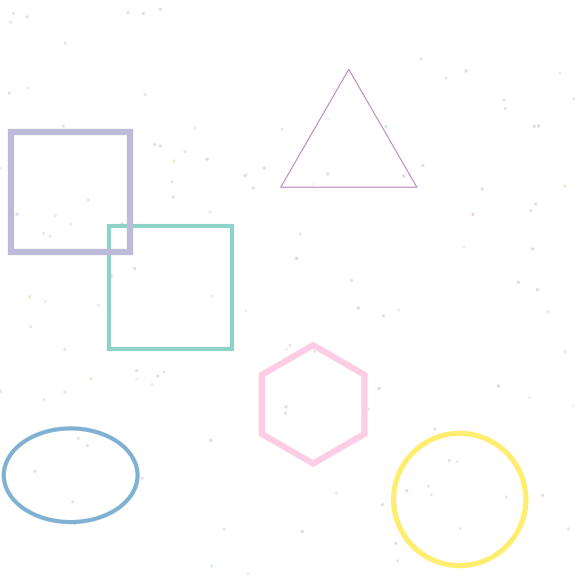[{"shape": "square", "thickness": 2, "radius": 0.53, "center": [0.295, 0.502]}, {"shape": "square", "thickness": 3, "radius": 0.52, "center": [0.122, 0.667]}, {"shape": "oval", "thickness": 2, "radius": 0.58, "center": [0.122, 0.176]}, {"shape": "hexagon", "thickness": 3, "radius": 0.51, "center": [0.542, 0.299]}, {"shape": "triangle", "thickness": 0.5, "radius": 0.68, "center": [0.604, 0.743]}, {"shape": "circle", "thickness": 2.5, "radius": 0.57, "center": [0.796, 0.134]}]